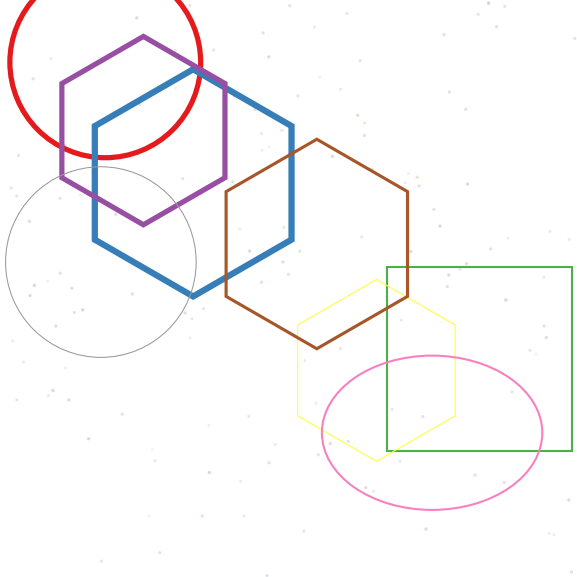[{"shape": "circle", "thickness": 2.5, "radius": 0.83, "center": [0.182, 0.891]}, {"shape": "hexagon", "thickness": 3, "radius": 0.98, "center": [0.334, 0.683]}, {"shape": "square", "thickness": 1, "radius": 0.8, "center": [0.83, 0.377]}, {"shape": "hexagon", "thickness": 2.5, "radius": 0.82, "center": [0.248, 0.773]}, {"shape": "hexagon", "thickness": 0.5, "radius": 0.79, "center": [0.652, 0.358]}, {"shape": "hexagon", "thickness": 1.5, "radius": 0.91, "center": [0.549, 0.577]}, {"shape": "oval", "thickness": 1, "radius": 0.95, "center": [0.748, 0.25]}, {"shape": "circle", "thickness": 0.5, "radius": 0.83, "center": [0.175, 0.545]}]